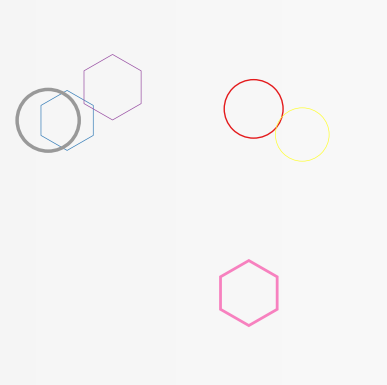[{"shape": "circle", "thickness": 1, "radius": 0.38, "center": [0.655, 0.717]}, {"shape": "hexagon", "thickness": 0.5, "radius": 0.39, "center": [0.173, 0.687]}, {"shape": "hexagon", "thickness": 0.5, "radius": 0.43, "center": [0.29, 0.773]}, {"shape": "circle", "thickness": 0.5, "radius": 0.35, "center": [0.78, 0.651]}, {"shape": "hexagon", "thickness": 2, "radius": 0.42, "center": [0.642, 0.239]}, {"shape": "circle", "thickness": 2.5, "radius": 0.4, "center": [0.124, 0.688]}]